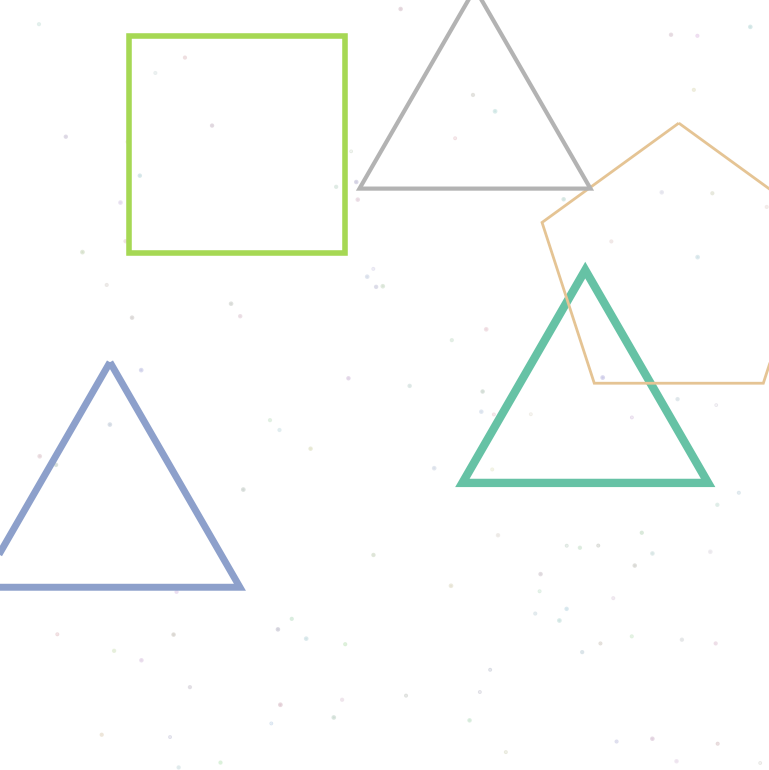[{"shape": "triangle", "thickness": 3, "radius": 0.92, "center": [0.76, 0.465]}, {"shape": "triangle", "thickness": 2.5, "radius": 0.97, "center": [0.143, 0.335]}, {"shape": "square", "thickness": 2, "radius": 0.7, "center": [0.308, 0.813]}, {"shape": "pentagon", "thickness": 1, "radius": 0.93, "center": [0.882, 0.653]}, {"shape": "triangle", "thickness": 1.5, "radius": 0.87, "center": [0.617, 0.842]}]